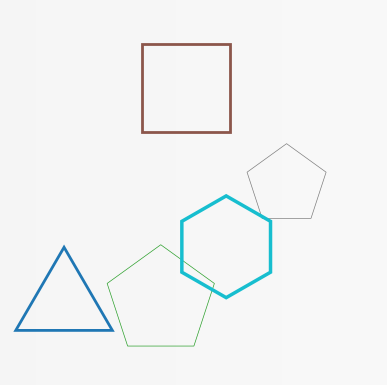[{"shape": "triangle", "thickness": 2, "radius": 0.72, "center": [0.165, 0.214]}, {"shape": "pentagon", "thickness": 0.5, "radius": 0.73, "center": [0.415, 0.219]}, {"shape": "square", "thickness": 2, "radius": 0.57, "center": [0.479, 0.77]}, {"shape": "pentagon", "thickness": 0.5, "radius": 0.54, "center": [0.74, 0.52]}, {"shape": "hexagon", "thickness": 2.5, "radius": 0.66, "center": [0.584, 0.359]}]